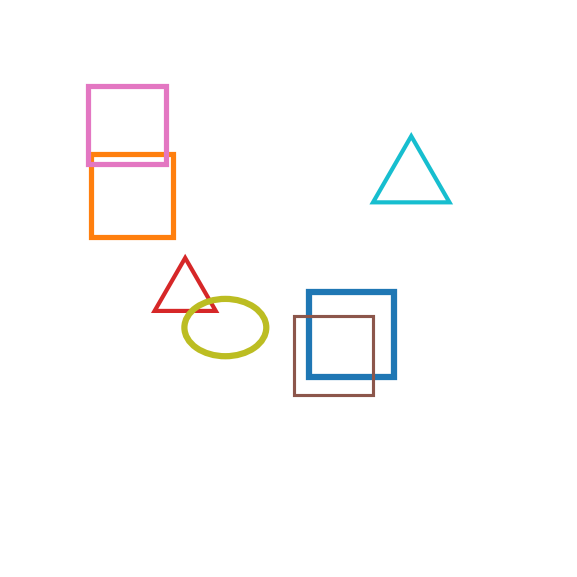[{"shape": "square", "thickness": 3, "radius": 0.37, "center": [0.609, 0.419]}, {"shape": "square", "thickness": 2.5, "radius": 0.36, "center": [0.228, 0.66]}, {"shape": "triangle", "thickness": 2, "radius": 0.31, "center": [0.321, 0.491]}, {"shape": "square", "thickness": 1.5, "radius": 0.34, "center": [0.577, 0.383]}, {"shape": "square", "thickness": 2.5, "radius": 0.34, "center": [0.221, 0.782]}, {"shape": "oval", "thickness": 3, "radius": 0.35, "center": [0.39, 0.432]}, {"shape": "triangle", "thickness": 2, "radius": 0.38, "center": [0.712, 0.687]}]